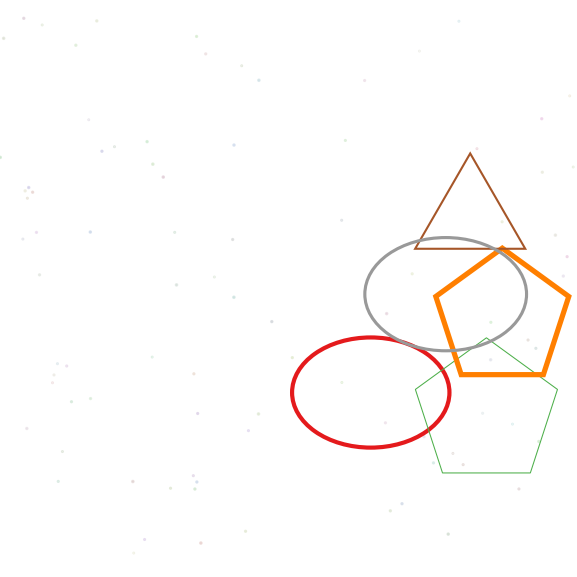[{"shape": "oval", "thickness": 2, "radius": 0.68, "center": [0.642, 0.319]}, {"shape": "pentagon", "thickness": 0.5, "radius": 0.65, "center": [0.842, 0.285]}, {"shape": "pentagon", "thickness": 2.5, "radius": 0.61, "center": [0.87, 0.448]}, {"shape": "triangle", "thickness": 1, "radius": 0.55, "center": [0.814, 0.623]}, {"shape": "oval", "thickness": 1.5, "radius": 0.7, "center": [0.772, 0.49]}]